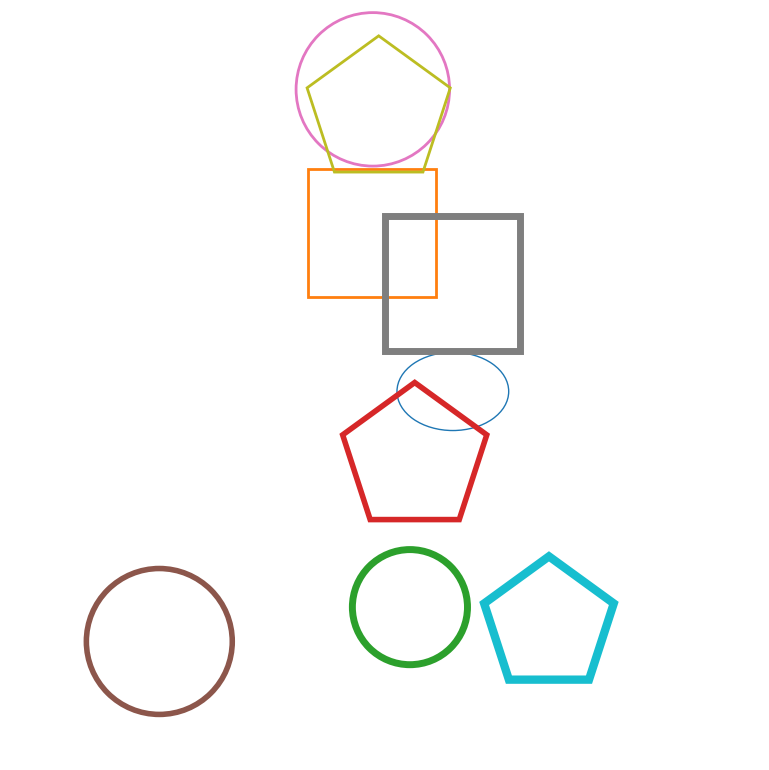[{"shape": "oval", "thickness": 0.5, "radius": 0.36, "center": [0.588, 0.492]}, {"shape": "square", "thickness": 1, "radius": 0.42, "center": [0.483, 0.697]}, {"shape": "circle", "thickness": 2.5, "radius": 0.37, "center": [0.532, 0.212]}, {"shape": "pentagon", "thickness": 2, "radius": 0.49, "center": [0.539, 0.405]}, {"shape": "circle", "thickness": 2, "radius": 0.47, "center": [0.207, 0.167]}, {"shape": "circle", "thickness": 1, "radius": 0.5, "center": [0.484, 0.884]}, {"shape": "square", "thickness": 2.5, "radius": 0.44, "center": [0.587, 0.631]}, {"shape": "pentagon", "thickness": 1, "radius": 0.49, "center": [0.492, 0.856]}, {"shape": "pentagon", "thickness": 3, "radius": 0.44, "center": [0.713, 0.189]}]